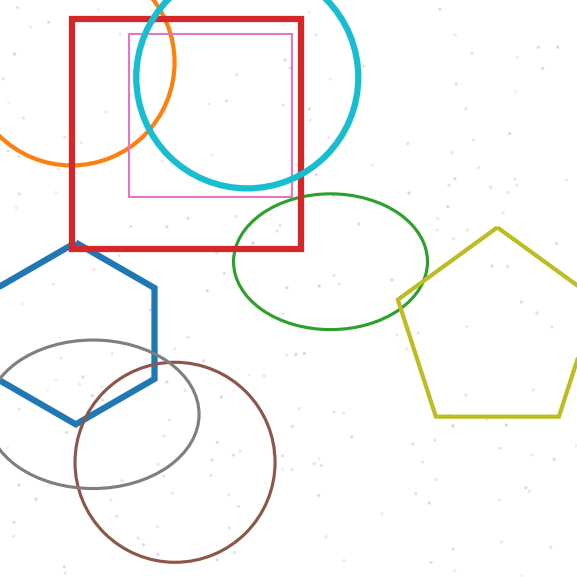[{"shape": "hexagon", "thickness": 3, "radius": 0.79, "center": [0.131, 0.422]}, {"shape": "circle", "thickness": 2, "radius": 0.89, "center": [0.124, 0.891]}, {"shape": "oval", "thickness": 1.5, "radius": 0.84, "center": [0.572, 0.546]}, {"shape": "square", "thickness": 3, "radius": 0.99, "center": [0.322, 0.767]}, {"shape": "circle", "thickness": 1.5, "radius": 0.87, "center": [0.303, 0.199]}, {"shape": "square", "thickness": 1, "radius": 0.7, "center": [0.364, 0.799]}, {"shape": "oval", "thickness": 1.5, "radius": 0.92, "center": [0.161, 0.282]}, {"shape": "pentagon", "thickness": 2, "radius": 0.91, "center": [0.861, 0.424]}, {"shape": "circle", "thickness": 3, "radius": 0.96, "center": [0.428, 0.865]}]